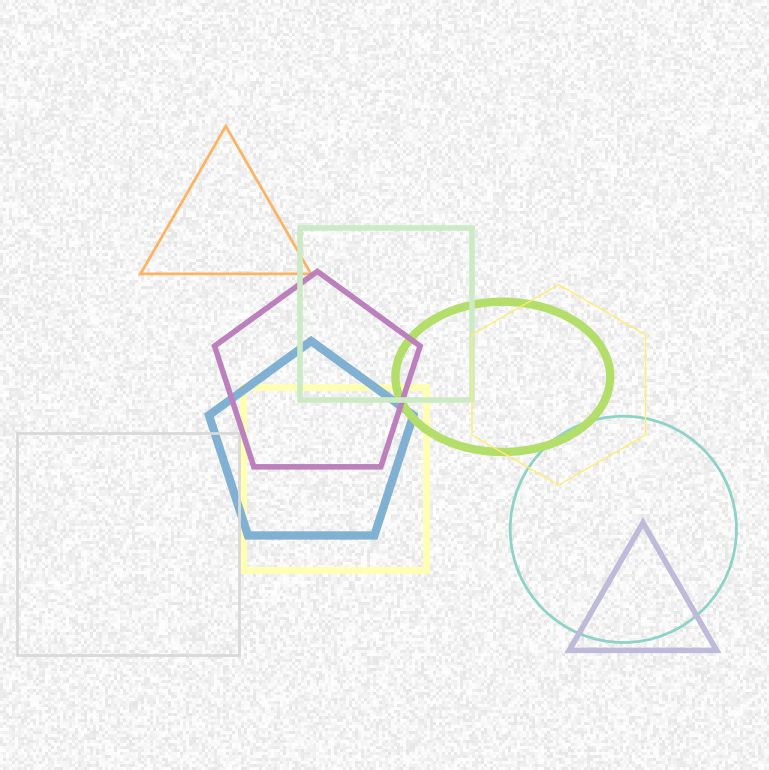[{"shape": "circle", "thickness": 1, "radius": 0.73, "center": [0.81, 0.313]}, {"shape": "square", "thickness": 2.5, "radius": 0.59, "center": [0.435, 0.379]}, {"shape": "triangle", "thickness": 2, "radius": 0.55, "center": [0.835, 0.211]}, {"shape": "pentagon", "thickness": 3, "radius": 0.7, "center": [0.404, 0.418]}, {"shape": "triangle", "thickness": 1, "radius": 0.64, "center": [0.293, 0.708]}, {"shape": "oval", "thickness": 3, "radius": 0.7, "center": [0.653, 0.511]}, {"shape": "square", "thickness": 1, "radius": 0.72, "center": [0.166, 0.294]}, {"shape": "pentagon", "thickness": 2, "radius": 0.7, "center": [0.412, 0.507]}, {"shape": "square", "thickness": 2, "radius": 0.56, "center": [0.502, 0.592]}, {"shape": "hexagon", "thickness": 0.5, "radius": 0.65, "center": [0.726, 0.5]}]